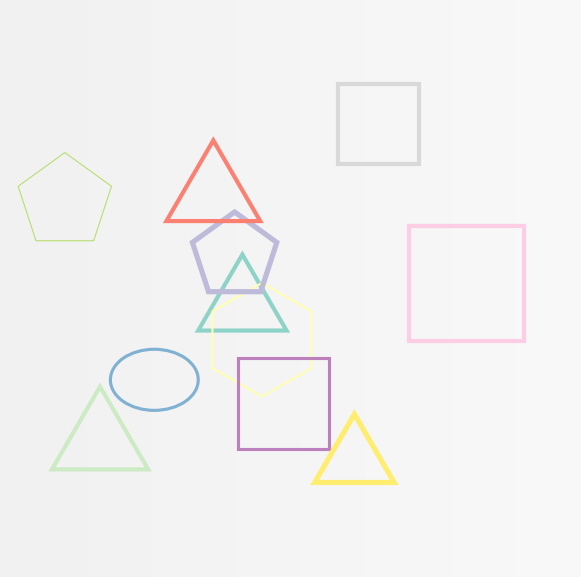[{"shape": "triangle", "thickness": 2, "radius": 0.44, "center": [0.417, 0.471]}, {"shape": "hexagon", "thickness": 1, "radius": 0.49, "center": [0.451, 0.411]}, {"shape": "pentagon", "thickness": 2.5, "radius": 0.38, "center": [0.404, 0.556]}, {"shape": "triangle", "thickness": 2, "radius": 0.47, "center": [0.367, 0.663]}, {"shape": "oval", "thickness": 1.5, "radius": 0.38, "center": [0.265, 0.341]}, {"shape": "pentagon", "thickness": 0.5, "radius": 0.42, "center": [0.112, 0.651]}, {"shape": "square", "thickness": 2, "radius": 0.5, "center": [0.802, 0.508]}, {"shape": "square", "thickness": 2, "radius": 0.35, "center": [0.651, 0.784]}, {"shape": "square", "thickness": 1.5, "radius": 0.39, "center": [0.488, 0.3]}, {"shape": "triangle", "thickness": 2, "radius": 0.48, "center": [0.172, 0.234]}, {"shape": "triangle", "thickness": 2.5, "radius": 0.39, "center": [0.61, 0.203]}]